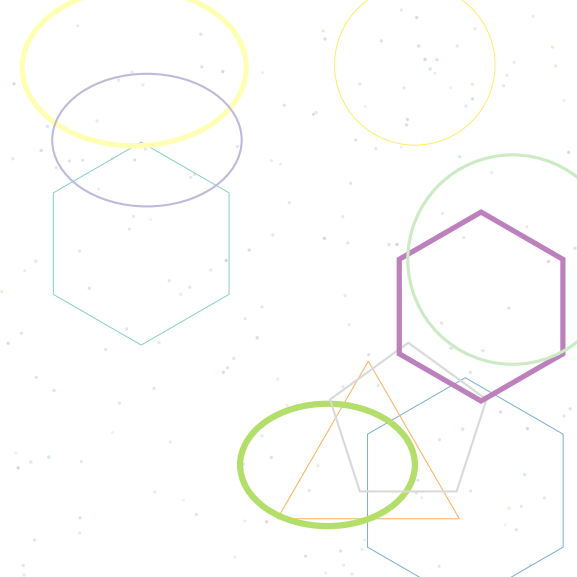[{"shape": "hexagon", "thickness": 0.5, "radius": 0.88, "center": [0.245, 0.577]}, {"shape": "oval", "thickness": 2.5, "radius": 0.97, "center": [0.232, 0.882]}, {"shape": "oval", "thickness": 1, "radius": 0.82, "center": [0.254, 0.757]}, {"shape": "hexagon", "thickness": 0.5, "radius": 0.98, "center": [0.806, 0.15]}, {"shape": "triangle", "thickness": 0.5, "radius": 0.91, "center": [0.638, 0.192]}, {"shape": "oval", "thickness": 3, "radius": 0.76, "center": [0.567, 0.194]}, {"shape": "pentagon", "thickness": 1, "radius": 0.71, "center": [0.707, 0.263]}, {"shape": "hexagon", "thickness": 2.5, "radius": 0.82, "center": [0.833, 0.468]}, {"shape": "circle", "thickness": 1.5, "radius": 0.91, "center": [0.887, 0.55]}, {"shape": "circle", "thickness": 0.5, "radius": 0.7, "center": [0.718, 0.887]}]